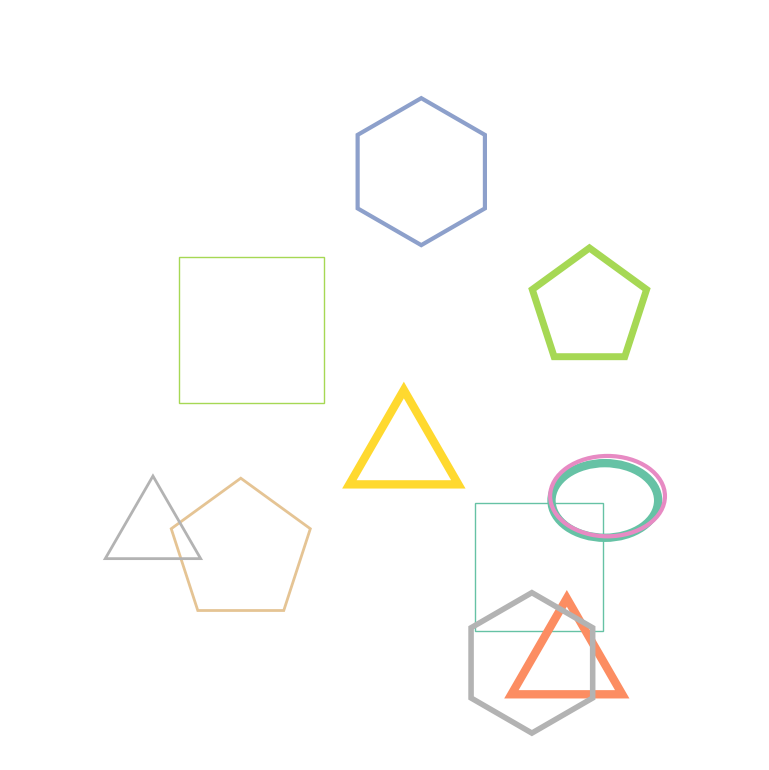[{"shape": "square", "thickness": 0.5, "radius": 0.41, "center": [0.7, 0.264]}, {"shape": "oval", "thickness": 3, "radius": 0.35, "center": [0.785, 0.35]}, {"shape": "triangle", "thickness": 3, "radius": 0.42, "center": [0.736, 0.14]}, {"shape": "hexagon", "thickness": 1.5, "radius": 0.48, "center": [0.547, 0.777]}, {"shape": "oval", "thickness": 1.5, "radius": 0.37, "center": [0.789, 0.356]}, {"shape": "square", "thickness": 0.5, "radius": 0.47, "center": [0.327, 0.571]}, {"shape": "pentagon", "thickness": 2.5, "radius": 0.39, "center": [0.766, 0.6]}, {"shape": "triangle", "thickness": 3, "radius": 0.41, "center": [0.524, 0.412]}, {"shape": "pentagon", "thickness": 1, "radius": 0.47, "center": [0.313, 0.284]}, {"shape": "triangle", "thickness": 1, "radius": 0.36, "center": [0.199, 0.31]}, {"shape": "hexagon", "thickness": 2, "radius": 0.46, "center": [0.691, 0.139]}]